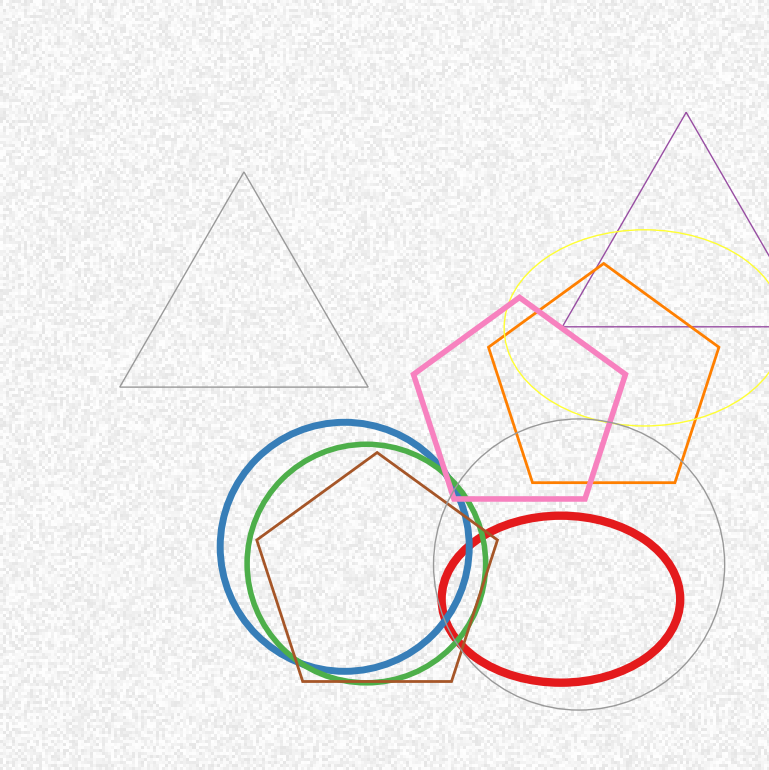[{"shape": "oval", "thickness": 3, "radius": 0.77, "center": [0.728, 0.222]}, {"shape": "circle", "thickness": 2.5, "radius": 0.81, "center": [0.448, 0.29]}, {"shape": "circle", "thickness": 2, "radius": 0.77, "center": [0.476, 0.268]}, {"shape": "triangle", "thickness": 0.5, "radius": 0.93, "center": [0.891, 0.668]}, {"shape": "pentagon", "thickness": 1, "radius": 0.79, "center": [0.784, 0.5]}, {"shape": "oval", "thickness": 0.5, "radius": 0.91, "center": [0.837, 0.574]}, {"shape": "pentagon", "thickness": 1, "radius": 0.82, "center": [0.49, 0.248]}, {"shape": "pentagon", "thickness": 2, "radius": 0.72, "center": [0.675, 0.469]}, {"shape": "circle", "thickness": 0.5, "radius": 0.95, "center": [0.752, 0.267]}, {"shape": "triangle", "thickness": 0.5, "radius": 0.93, "center": [0.317, 0.59]}]